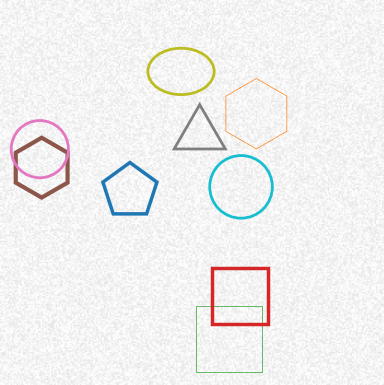[{"shape": "pentagon", "thickness": 2.5, "radius": 0.37, "center": [0.337, 0.504]}, {"shape": "hexagon", "thickness": 0.5, "radius": 0.46, "center": [0.666, 0.705]}, {"shape": "square", "thickness": 0.5, "radius": 0.43, "center": [0.595, 0.119]}, {"shape": "square", "thickness": 2.5, "radius": 0.36, "center": [0.624, 0.23]}, {"shape": "hexagon", "thickness": 3, "radius": 0.39, "center": [0.108, 0.565]}, {"shape": "circle", "thickness": 2, "radius": 0.37, "center": [0.103, 0.613]}, {"shape": "triangle", "thickness": 2, "radius": 0.38, "center": [0.519, 0.651]}, {"shape": "oval", "thickness": 2, "radius": 0.43, "center": [0.47, 0.814]}, {"shape": "circle", "thickness": 2, "radius": 0.41, "center": [0.626, 0.515]}]